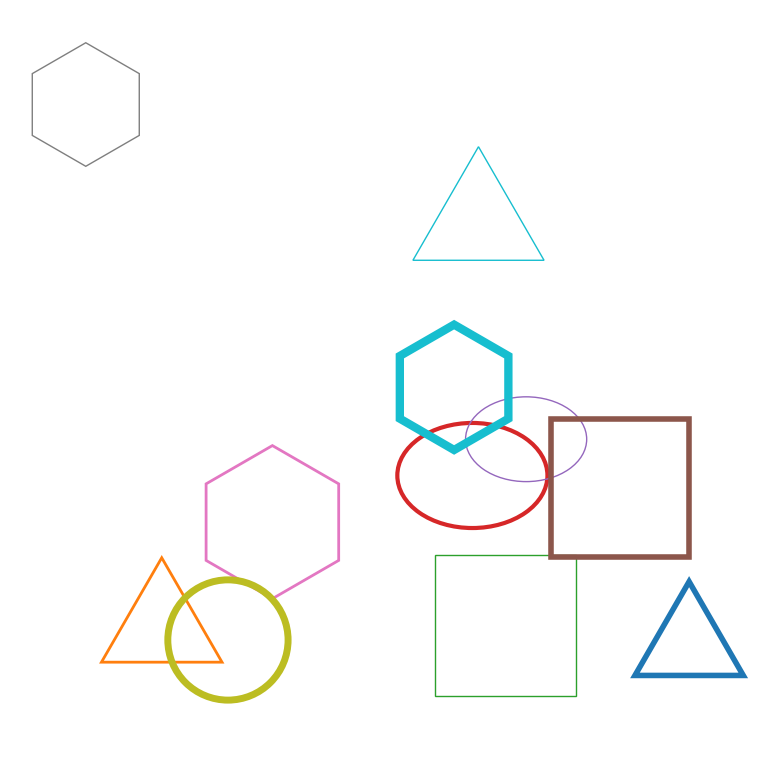[{"shape": "triangle", "thickness": 2, "radius": 0.41, "center": [0.895, 0.163]}, {"shape": "triangle", "thickness": 1, "radius": 0.45, "center": [0.21, 0.185]}, {"shape": "square", "thickness": 0.5, "radius": 0.46, "center": [0.656, 0.187]}, {"shape": "oval", "thickness": 1.5, "radius": 0.49, "center": [0.613, 0.382]}, {"shape": "oval", "thickness": 0.5, "radius": 0.39, "center": [0.683, 0.43]}, {"shape": "square", "thickness": 2, "radius": 0.45, "center": [0.805, 0.366]}, {"shape": "hexagon", "thickness": 1, "radius": 0.5, "center": [0.354, 0.322]}, {"shape": "hexagon", "thickness": 0.5, "radius": 0.4, "center": [0.111, 0.864]}, {"shape": "circle", "thickness": 2.5, "radius": 0.39, "center": [0.296, 0.169]}, {"shape": "hexagon", "thickness": 3, "radius": 0.41, "center": [0.59, 0.497]}, {"shape": "triangle", "thickness": 0.5, "radius": 0.49, "center": [0.621, 0.711]}]